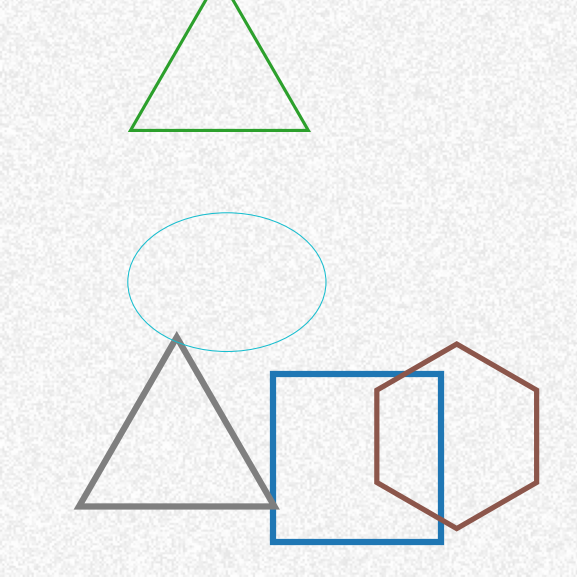[{"shape": "square", "thickness": 3, "radius": 0.73, "center": [0.618, 0.206]}, {"shape": "triangle", "thickness": 1.5, "radius": 0.89, "center": [0.38, 0.862]}, {"shape": "hexagon", "thickness": 2.5, "radius": 0.8, "center": [0.791, 0.244]}, {"shape": "triangle", "thickness": 3, "radius": 0.98, "center": [0.306, 0.22]}, {"shape": "oval", "thickness": 0.5, "radius": 0.86, "center": [0.393, 0.511]}]